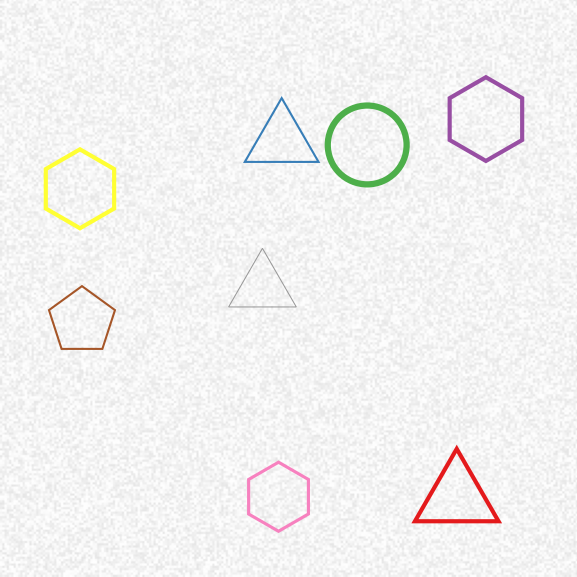[{"shape": "triangle", "thickness": 2, "radius": 0.42, "center": [0.791, 0.138]}, {"shape": "triangle", "thickness": 1, "radius": 0.37, "center": [0.488, 0.756]}, {"shape": "circle", "thickness": 3, "radius": 0.34, "center": [0.636, 0.748]}, {"shape": "hexagon", "thickness": 2, "radius": 0.36, "center": [0.841, 0.793]}, {"shape": "hexagon", "thickness": 2, "radius": 0.34, "center": [0.138, 0.672]}, {"shape": "pentagon", "thickness": 1, "radius": 0.3, "center": [0.142, 0.444]}, {"shape": "hexagon", "thickness": 1.5, "radius": 0.3, "center": [0.482, 0.139]}, {"shape": "triangle", "thickness": 0.5, "radius": 0.34, "center": [0.454, 0.501]}]